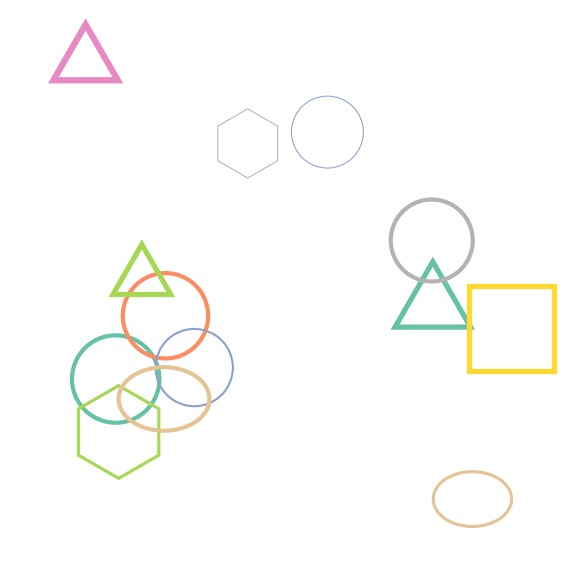[{"shape": "triangle", "thickness": 2.5, "radius": 0.38, "center": [0.749, 0.47]}, {"shape": "circle", "thickness": 2, "radius": 0.38, "center": [0.2, 0.343]}, {"shape": "circle", "thickness": 2, "radius": 0.37, "center": [0.287, 0.452]}, {"shape": "circle", "thickness": 1, "radius": 0.33, "center": [0.336, 0.363]}, {"shape": "circle", "thickness": 0.5, "radius": 0.31, "center": [0.567, 0.77]}, {"shape": "triangle", "thickness": 3, "radius": 0.32, "center": [0.148, 0.892]}, {"shape": "hexagon", "thickness": 1.5, "radius": 0.4, "center": [0.205, 0.251]}, {"shape": "triangle", "thickness": 2.5, "radius": 0.29, "center": [0.246, 0.518]}, {"shape": "square", "thickness": 2.5, "radius": 0.37, "center": [0.886, 0.43]}, {"shape": "oval", "thickness": 1.5, "radius": 0.34, "center": [0.818, 0.135]}, {"shape": "oval", "thickness": 2, "radius": 0.39, "center": [0.284, 0.308]}, {"shape": "hexagon", "thickness": 0.5, "radius": 0.3, "center": [0.429, 0.751]}, {"shape": "circle", "thickness": 2, "radius": 0.35, "center": [0.748, 0.583]}]